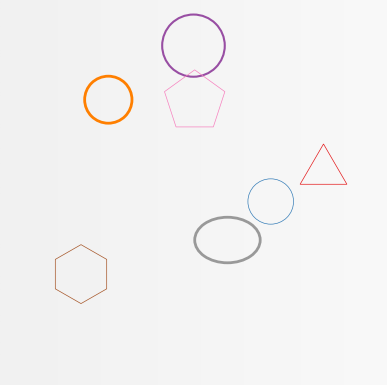[{"shape": "triangle", "thickness": 0.5, "radius": 0.35, "center": [0.835, 0.556]}, {"shape": "circle", "thickness": 0.5, "radius": 0.29, "center": [0.699, 0.477]}, {"shape": "circle", "thickness": 1.5, "radius": 0.4, "center": [0.499, 0.881]}, {"shape": "circle", "thickness": 2, "radius": 0.31, "center": [0.28, 0.741]}, {"shape": "hexagon", "thickness": 0.5, "radius": 0.38, "center": [0.209, 0.288]}, {"shape": "pentagon", "thickness": 0.5, "radius": 0.41, "center": [0.502, 0.737]}, {"shape": "oval", "thickness": 2, "radius": 0.42, "center": [0.587, 0.377]}]